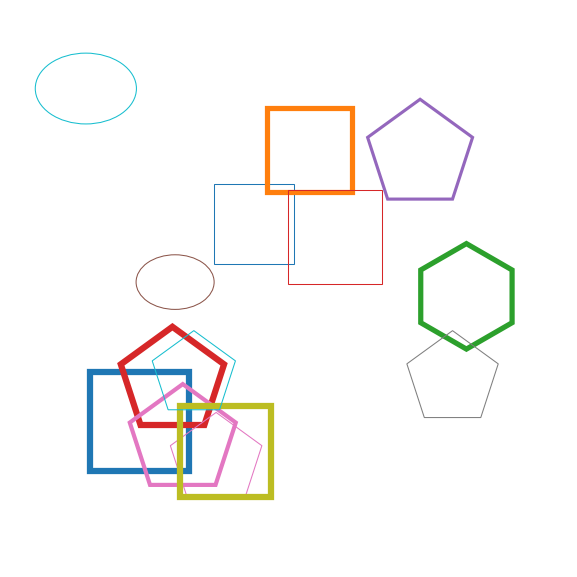[{"shape": "square", "thickness": 0.5, "radius": 0.34, "center": [0.44, 0.611]}, {"shape": "square", "thickness": 3, "radius": 0.43, "center": [0.241, 0.269]}, {"shape": "square", "thickness": 2.5, "radius": 0.36, "center": [0.536, 0.739]}, {"shape": "hexagon", "thickness": 2.5, "radius": 0.46, "center": [0.808, 0.486]}, {"shape": "pentagon", "thickness": 3, "radius": 0.47, "center": [0.299, 0.339]}, {"shape": "square", "thickness": 0.5, "radius": 0.41, "center": [0.58, 0.588]}, {"shape": "pentagon", "thickness": 1.5, "radius": 0.48, "center": [0.727, 0.732]}, {"shape": "oval", "thickness": 0.5, "radius": 0.34, "center": [0.303, 0.511]}, {"shape": "pentagon", "thickness": 0.5, "radius": 0.42, "center": [0.374, 0.202]}, {"shape": "pentagon", "thickness": 2, "radius": 0.48, "center": [0.316, 0.238]}, {"shape": "pentagon", "thickness": 0.5, "radius": 0.42, "center": [0.784, 0.343]}, {"shape": "square", "thickness": 3, "radius": 0.39, "center": [0.39, 0.217]}, {"shape": "oval", "thickness": 0.5, "radius": 0.44, "center": [0.149, 0.846]}, {"shape": "pentagon", "thickness": 0.5, "radius": 0.38, "center": [0.336, 0.351]}]